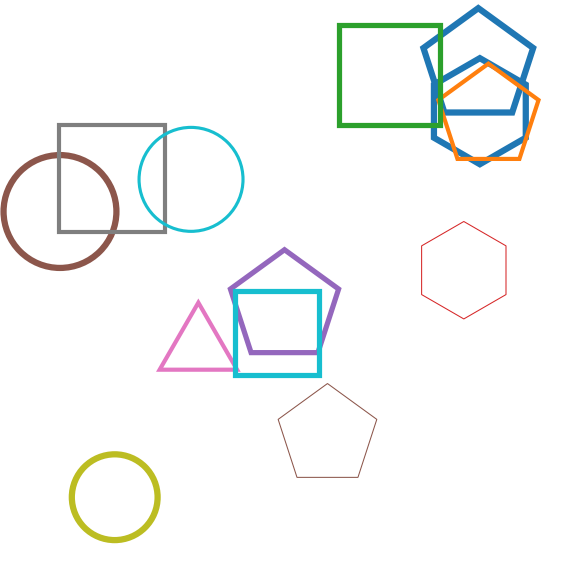[{"shape": "hexagon", "thickness": 3, "radius": 0.46, "center": [0.831, 0.807]}, {"shape": "pentagon", "thickness": 3, "radius": 0.5, "center": [0.828, 0.885]}, {"shape": "pentagon", "thickness": 2, "radius": 0.46, "center": [0.846, 0.798]}, {"shape": "square", "thickness": 2.5, "radius": 0.43, "center": [0.674, 0.87]}, {"shape": "hexagon", "thickness": 0.5, "radius": 0.42, "center": [0.803, 0.531]}, {"shape": "pentagon", "thickness": 2.5, "radius": 0.49, "center": [0.493, 0.468]}, {"shape": "pentagon", "thickness": 0.5, "radius": 0.45, "center": [0.567, 0.245]}, {"shape": "circle", "thickness": 3, "radius": 0.49, "center": [0.104, 0.633]}, {"shape": "triangle", "thickness": 2, "radius": 0.39, "center": [0.343, 0.398]}, {"shape": "square", "thickness": 2, "radius": 0.46, "center": [0.194, 0.69]}, {"shape": "circle", "thickness": 3, "radius": 0.37, "center": [0.199, 0.138]}, {"shape": "square", "thickness": 2.5, "radius": 0.36, "center": [0.48, 0.423]}, {"shape": "circle", "thickness": 1.5, "radius": 0.45, "center": [0.331, 0.689]}]